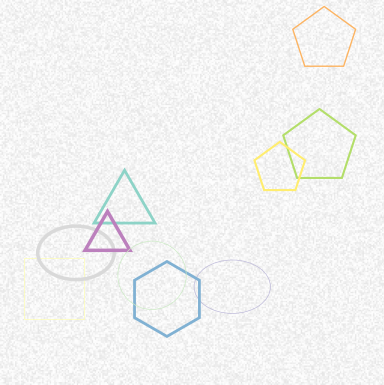[{"shape": "triangle", "thickness": 2, "radius": 0.46, "center": [0.324, 0.466]}, {"shape": "square", "thickness": 0.5, "radius": 0.39, "center": [0.141, 0.251]}, {"shape": "oval", "thickness": 0.5, "radius": 0.5, "center": [0.603, 0.255]}, {"shape": "hexagon", "thickness": 2, "radius": 0.49, "center": [0.434, 0.223]}, {"shape": "pentagon", "thickness": 1, "radius": 0.43, "center": [0.842, 0.897]}, {"shape": "pentagon", "thickness": 1.5, "radius": 0.49, "center": [0.83, 0.618]}, {"shape": "oval", "thickness": 2.5, "radius": 0.5, "center": [0.197, 0.343]}, {"shape": "triangle", "thickness": 2.5, "radius": 0.34, "center": [0.279, 0.383]}, {"shape": "circle", "thickness": 0.5, "radius": 0.44, "center": [0.395, 0.285]}, {"shape": "pentagon", "thickness": 1.5, "radius": 0.35, "center": [0.727, 0.562]}]